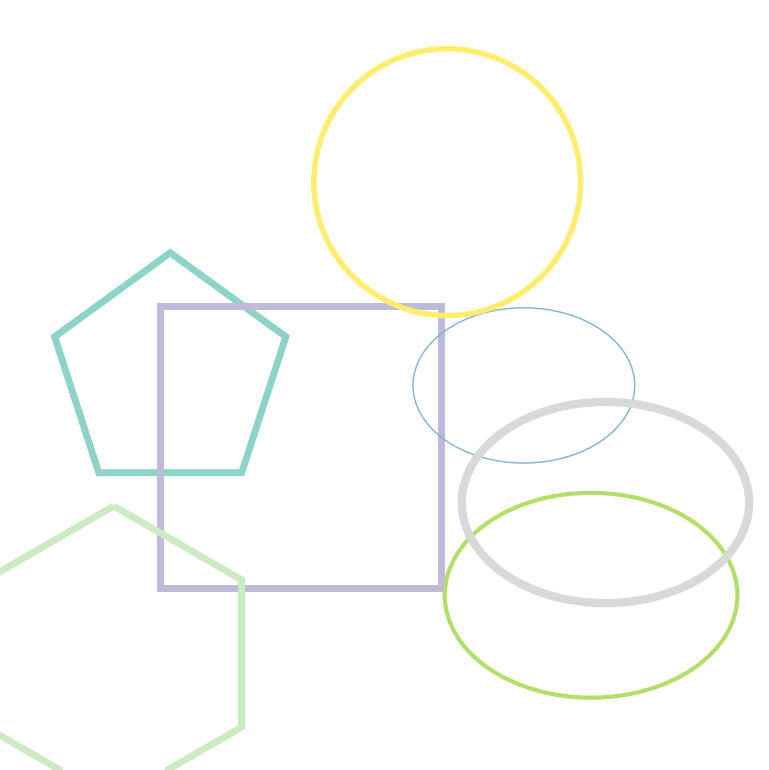[{"shape": "pentagon", "thickness": 2.5, "radius": 0.79, "center": [0.221, 0.514]}, {"shape": "square", "thickness": 2.5, "radius": 0.91, "center": [0.391, 0.42]}, {"shape": "oval", "thickness": 0.5, "radius": 0.72, "center": [0.68, 0.499]}, {"shape": "oval", "thickness": 1.5, "radius": 0.95, "center": [0.768, 0.227]}, {"shape": "oval", "thickness": 3, "radius": 0.93, "center": [0.786, 0.347]}, {"shape": "hexagon", "thickness": 2.5, "radius": 0.96, "center": [0.148, 0.151]}, {"shape": "circle", "thickness": 2, "radius": 0.87, "center": [0.581, 0.763]}]